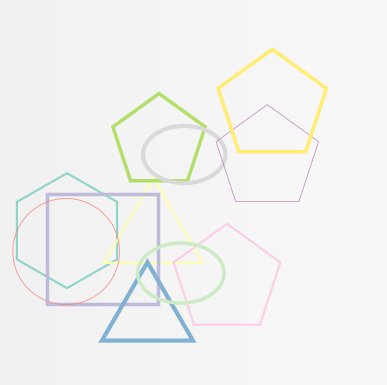[{"shape": "hexagon", "thickness": 1.5, "radius": 0.75, "center": [0.173, 0.401]}, {"shape": "triangle", "thickness": 1.5, "radius": 0.74, "center": [0.396, 0.391]}, {"shape": "square", "thickness": 2.5, "radius": 0.72, "center": [0.264, 0.354]}, {"shape": "circle", "thickness": 0.5, "radius": 0.69, "center": [0.171, 0.347]}, {"shape": "triangle", "thickness": 3, "radius": 0.68, "center": [0.38, 0.183]}, {"shape": "pentagon", "thickness": 2.5, "radius": 0.63, "center": [0.41, 0.632]}, {"shape": "pentagon", "thickness": 1.5, "radius": 0.72, "center": [0.586, 0.274]}, {"shape": "oval", "thickness": 3, "radius": 0.53, "center": [0.475, 0.599]}, {"shape": "pentagon", "thickness": 0.5, "radius": 0.7, "center": [0.69, 0.589]}, {"shape": "oval", "thickness": 2.5, "radius": 0.56, "center": [0.467, 0.291]}, {"shape": "pentagon", "thickness": 2.5, "radius": 0.73, "center": [0.703, 0.725]}]